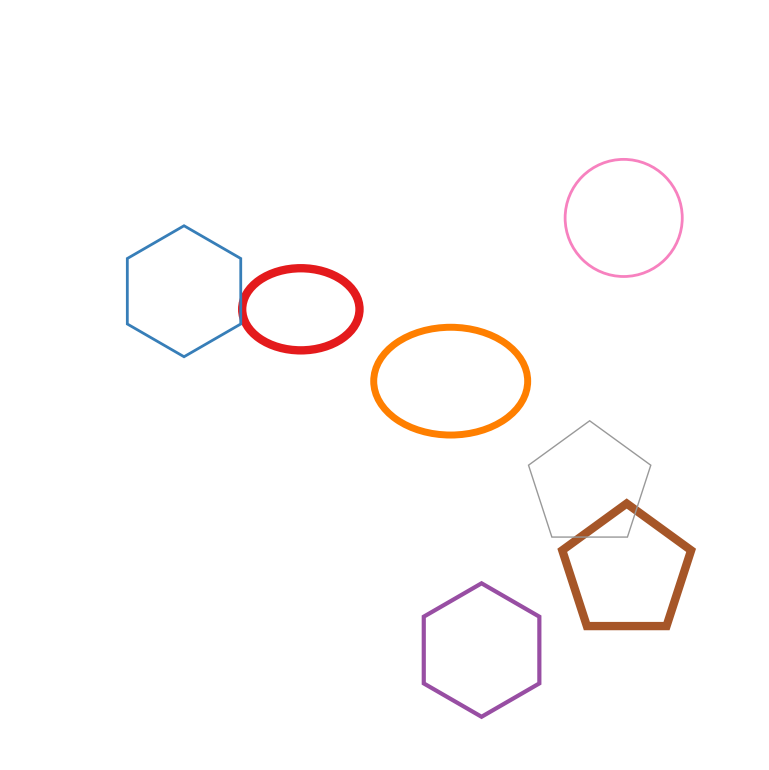[{"shape": "oval", "thickness": 3, "radius": 0.38, "center": [0.391, 0.598]}, {"shape": "hexagon", "thickness": 1, "radius": 0.43, "center": [0.239, 0.622]}, {"shape": "hexagon", "thickness": 1.5, "radius": 0.43, "center": [0.625, 0.156]}, {"shape": "oval", "thickness": 2.5, "radius": 0.5, "center": [0.585, 0.505]}, {"shape": "pentagon", "thickness": 3, "radius": 0.44, "center": [0.814, 0.258]}, {"shape": "circle", "thickness": 1, "radius": 0.38, "center": [0.81, 0.717]}, {"shape": "pentagon", "thickness": 0.5, "radius": 0.42, "center": [0.766, 0.37]}]